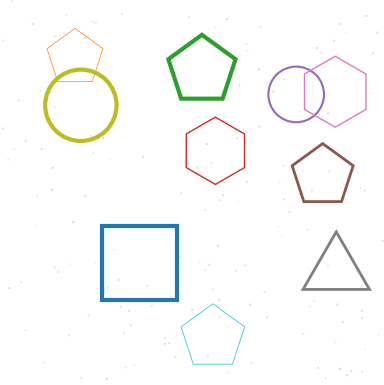[{"shape": "square", "thickness": 3, "radius": 0.48, "center": [0.362, 0.316]}, {"shape": "pentagon", "thickness": 0.5, "radius": 0.38, "center": [0.195, 0.85]}, {"shape": "pentagon", "thickness": 3, "radius": 0.46, "center": [0.524, 0.818]}, {"shape": "hexagon", "thickness": 1, "radius": 0.44, "center": [0.559, 0.608]}, {"shape": "circle", "thickness": 1.5, "radius": 0.36, "center": [0.769, 0.755]}, {"shape": "pentagon", "thickness": 2, "radius": 0.42, "center": [0.838, 0.544]}, {"shape": "hexagon", "thickness": 1, "radius": 0.46, "center": [0.871, 0.762]}, {"shape": "triangle", "thickness": 2, "radius": 0.5, "center": [0.873, 0.298]}, {"shape": "circle", "thickness": 3, "radius": 0.46, "center": [0.21, 0.727]}, {"shape": "pentagon", "thickness": 0.5, "radius": 0.43, "center": [0.553, 0.124]}]